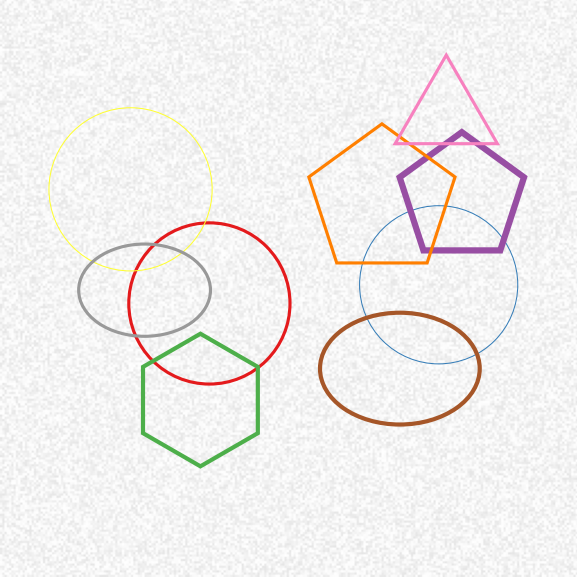[{"shape": "circle", "thickness": 1.5, "radius": 0.7, "center": [0.363, 0.474]}, {"shape": "circle", "thickness": 0.5, "radius": 0.68, "center": [0.76, 0.506]}, {"shape": "hexagon", "thickness": 2, "radius": 0.57, "center": [0.347, 0.306]}, {"shape": "pentagon", "thickness": 3, "radius": 0.57, "center": [0.8, 0.657]}, {"shape": "pentagon", "thickness": 1.5, "radius": 0.67, "center": [0.661, 0.652]}, {"shape": "circle", "thickness": 0.5, "radius": 0.71, "center": [0.226, 0.671]}, {"shape": "oval", "thickness": 2, "radius": 0.69, "center": [0.692, 0.361]}, {"shape": "triangle", "thickness": 1.5, "radius": 0.51, "center": [0.773, 0.801]}, {"shape": "oval", "thickness": 1.5, "radius": 0.57, "center": [0.25, 0.497]}]